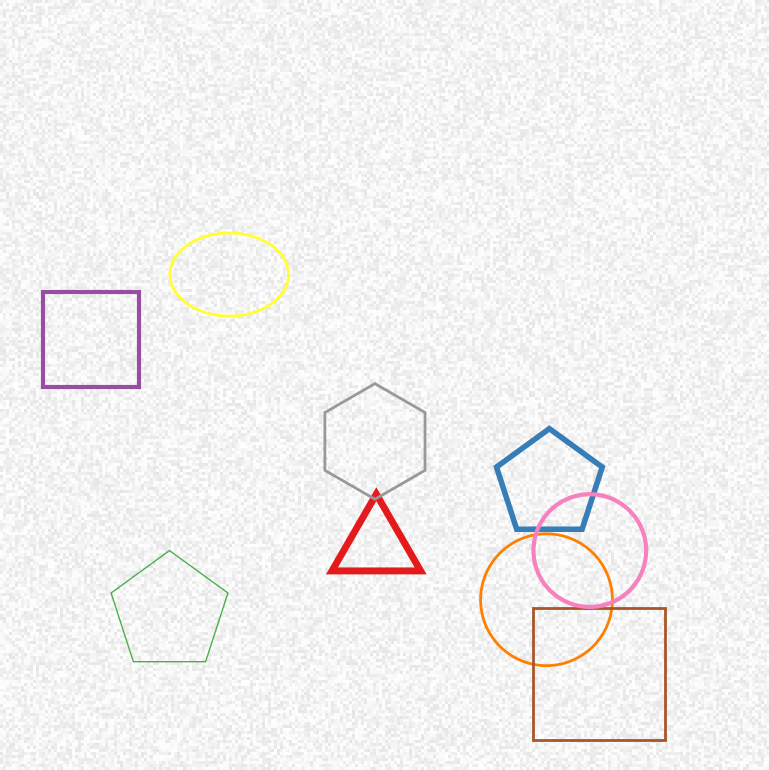[{"shape": "triangle", "thickness": 2.5, "radius": 0.33, "center": [0.489, 0.292]}, {"shape": "pentagon", "thickness": 2, "radius": 0.36, "center": [0.713, 0.371]}, {"shape": "pentagon", "thickness": 0.5, "radius": 0.4, "center": [0.22, 0.205]}, {"shape": "square", "thickness": 1.5, "radius": 0.31, "center": [0.118, 0.559]}, {"shape": "circle", "thickness": 1, "radius": 0.43, "center": [0.71, 0.221]}, {"shape": "oval", "thickness": 1, "radius": 0.39, "center": [0.298, 0.643]}, {"shape": "square", "thickness": 1, "radius": 0.43, "center": [0.777, 0.124]}, {"shape": "circle", "thickness": 1.5, "radius": 0.37, "center": [0.766, 0.285]}, {"shape": "hexagon", "thickness": 1, "radius": 0.38, "center": [0.487, 0.427]}]